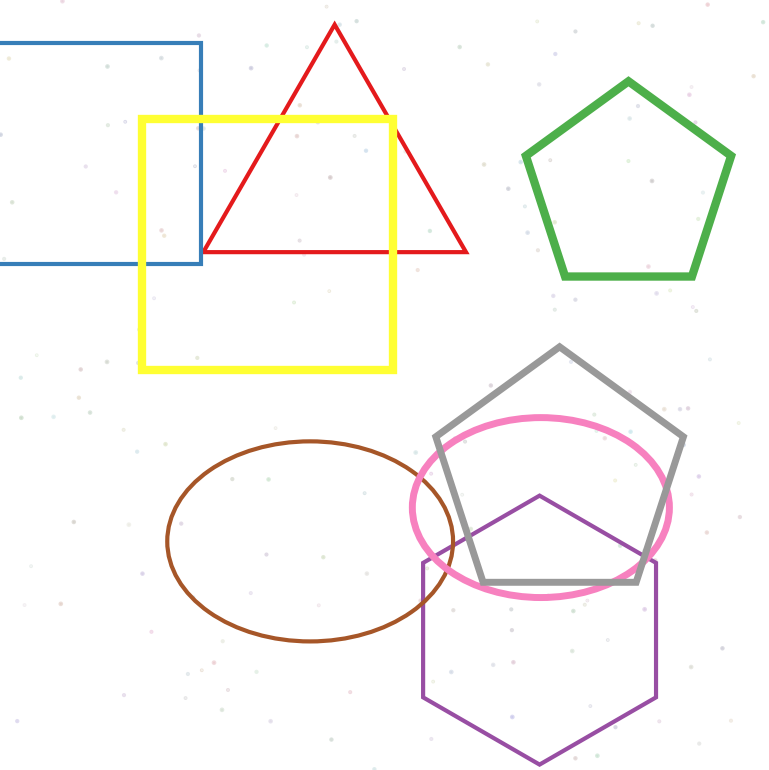[{"shape": "triangle", "thickness": 1.5, "radius": 0.98, "center": [0.435, 0.771]}, {"shape": "square", "thickness": 1.5, "radius": 0.72, "center": [0.118, 0.801]}, {"shape": "pentagon", "thickness": 3, "radius": 0.7, "center": [0.816, 0.754]}, {"shape": "hexagon", "thickness": 1.5, "radius": 0.87, "center": [0.701, 0.182]}, {"shape": "square", "thickness": 3, "radius": 0.81, "center": [0.347, 0.682]}, {"shape": "oval", "thickness": 1.5, "radius": 0.93, "center": [0.403, 0.297]}, {"shape": "oval", "thickness": 2.5, "radius": 0.83, "center": [0.702, 0.341]}, {"shape": "pentagon", "thickness": 2.5, "radius": 0.85, "center": [0.727, 0.381]}]